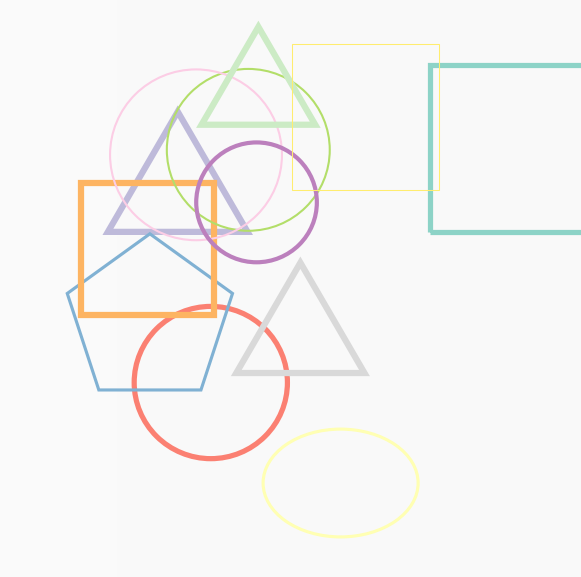[{"shape": "square", "thickness": 2.5, "radius": 0.72, "center": [0.883, 0.742]}, {"shape": "oval", "thickness": 1.5, "radius": 0.67, "center": [0.586, 0.163]}, {"shape": "triangle", "thickness": 3, "radius": 0.69, "center": [0.306, 0.667]}, {"shape": "circle", "thickness": 2.5, "radius": 0.66, "center": [0.363, 0.337]}, {"shape": "pentagon", "thickness": 1.5, "radius": 0.75, "center": [0.258, 0.445]}, {"shape": "square", "thickness": 3, "radius": 0.57, "center": [0.254, 0.568]}, {"shape": "circle", "thickness": 1, "radius": 0.7, "center": [0.427, 0.74]}, {"shape": "circle", "thickness": 1, "radius": 0.74, "center": [0.337, 0.731]}, {"shape": "triangle", "thickness": 3, "radius": 0.64, "center": [0.517, 0.417]}, {"shape": "circle", "thickness": 2, "radius": 0.52, "center": [0.441, 0.649]}, {"shape": "triangle", "thickness": 3, "radius": 0.56, "center": [0.445, 0.84]}, {"shape": "square", "thickness": 0.5, "radius": 0.63, "center": [0.629, 0.797]}]